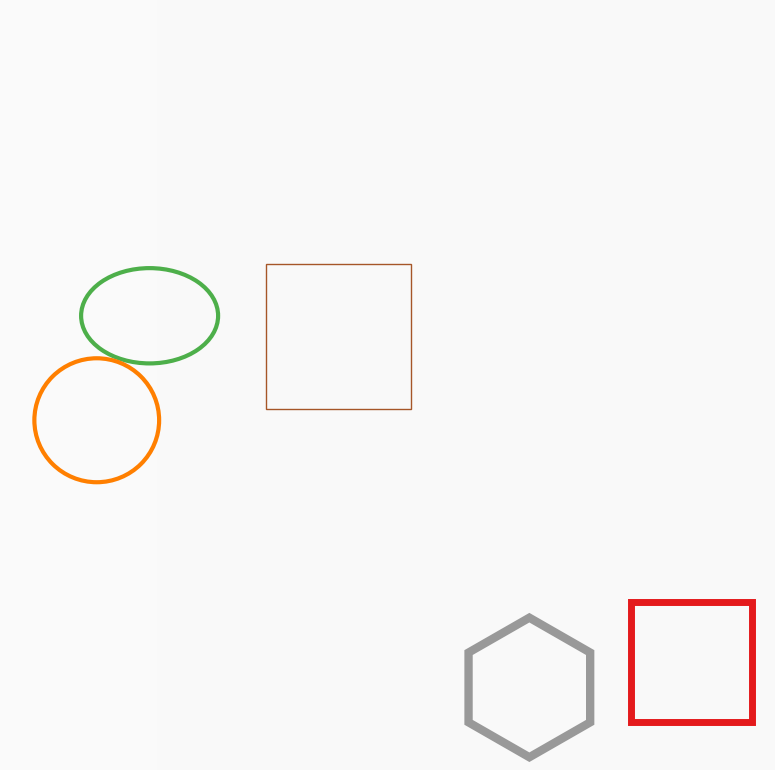[{"shape": "square", "thickness": 2.5, "radius": 0.39, "center": [0.892, 0.14]}, {"shape": "oval", "thickness": 1.5, "radius": 0.44, "center": [0.193, 0.59]}, {"shape": "circle", "thickness": 1.5, "radius": 0.4, "center": [0.125, 0.454]}, {"shape": "square", "thickness": 0.5, "radius": 0.47, "center": [0.437, 0.563]}, {"shape": "hexagon", "thickness": 3, "radius": 0.45, "center": [0.683, 0.107]}]